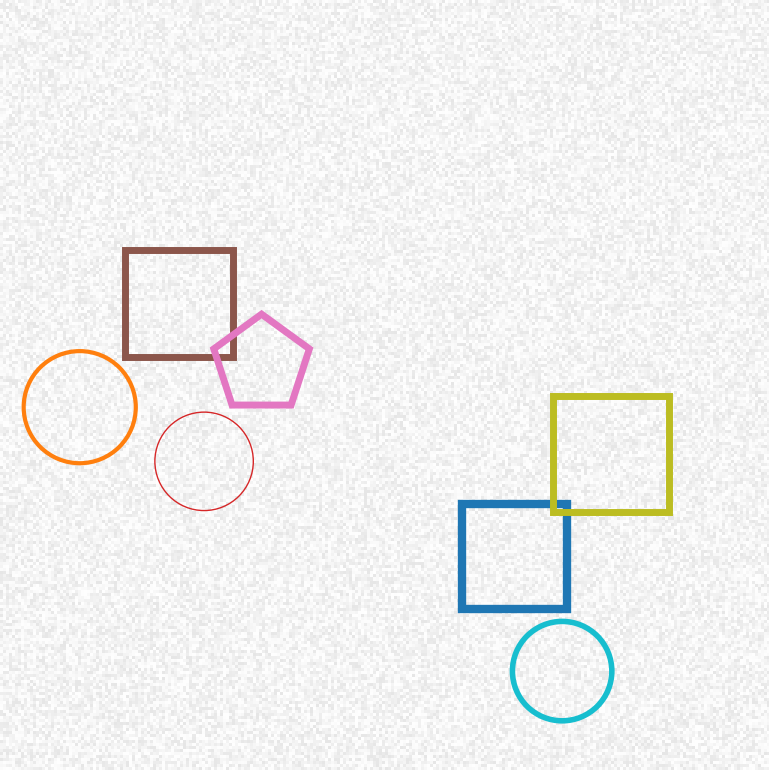[{"shape": "square", "thickness": 3, "radius": 0.34, "center": [0.668, 0.277]}, {"shape": "circle", "thickness": 1.5, "radius": 0.36, "center": [0.104, 0.471]}, {"shape": "circle", "thickness": 0.5, "radius": 0.32, "center": [0.265, 0.401]}, {"shape": "square", "thickness": 2.5, "radius": 0.35, "center": [0.232, 0.606]}, {"shape": "pentagon", "thickness": 2.5, "radius": 0.33, "center": [0.34, 0.527]}, {"shape": "square", "thickness": 2.5, "radius": 0.38, "center": [0.794, 0.41]}, {"shape": "circle", "thickness": 2, "radius": 0.32, "center": [0.73, 0.128]}]